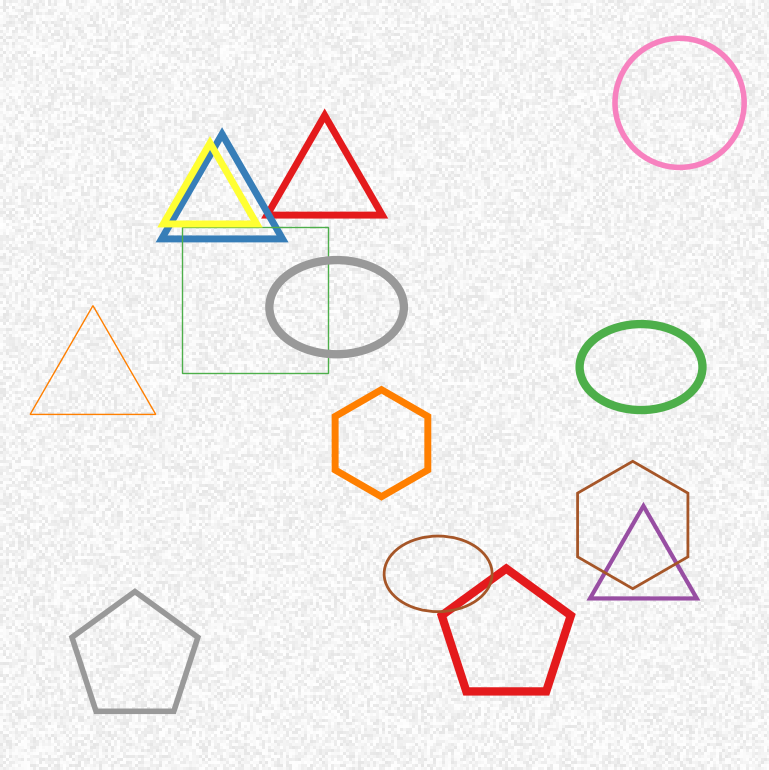[{"shape": "pentagon", "thickness": 3, "radius": 0.44, "center": [0.657, 0.173]}, {"shape": "triangle", "thickness": 2.5, "radius": 0.43, "center": [0.422, 0.764]}, {"shape": "triangle", "thickness": 2.5, "radius": 0.45, "center": [0.288, 0.735]}, {"shape": "oval", "thickness": 3, "radius": 0.4, "center": [0.833, 0.523]}, {"shape": "square", "thickness": 0.5, "radius": 0.47, "center": [0.331, 0.61]}, {"shape": "triangle", "thickness": 1.5, "radius": 0.4, "center": [0.836, 0.263]}, {"shape": "triangle", "thickness": 0.5, "radius": 0.47, "center": [0.121, 0.509]}, {"shape": "hexagon", "thickness": 2.5, "radius": 0.35, "center": [0.495, 0.424]}, {"shape": "triangle", "thickness": 2.5, "radius": 0.35, "center": [0.273, 0.744]}, {"shape": "hexagon", "thickness": 1, "radius": 0.41, "center": [0.822, 0.318]}, {"shape": "oval", "thickness": 1, "radius": 0.35, "center": [0.569, 0.255]}, {"shape": "circle", "thickness": 2, "radius": 0.42, "center": [0.883, 0.866]}, {"shape": "oval", "thickness": 3, "radius": 0.44, "center": [0.437, 0.601]}, {"shape": "pentagon", "thickness": 2, "radius": 0.43, "center": [0.175, 0.146]}]